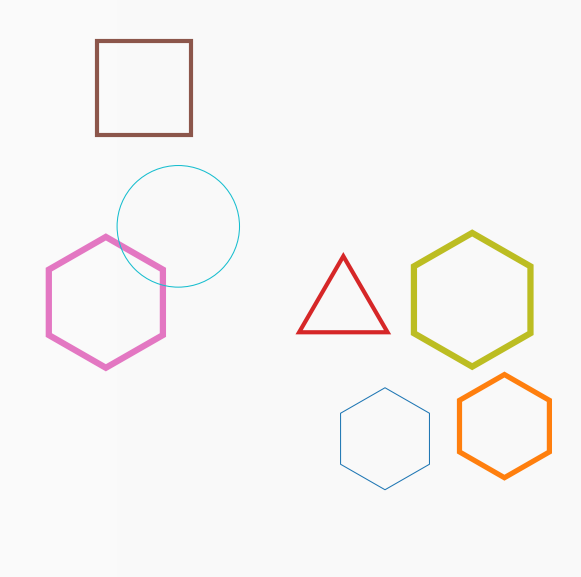[{"shape": "hexagon", "thickness": 0.5, "radius": 0.44, "center": [0.662, 0.239]}, {"shape": "hexagon", "thickness": 2.5, "radius": 0.45, "center": [0.868, 0.261]}, {"shape": "triangle", "thickness": 2, "radius": 0.44, "center": [0.591, 0.468]}, {"shape": "square", "thickness": 2, "radius": 0.41, "center": [0.247, 0.846]}, {"shape": "hexagon", "thickness": 3, "radius": 0.57, "center": [0.182, 0.476]}, {"shape": "hexagon", "thickness": 3, "radius": 0.58, "center": [0.812, 0.48]}, {"shape": "circle", "thickness": 0.5, "radius": 0.53, "center": [0.307, 0.607]}]